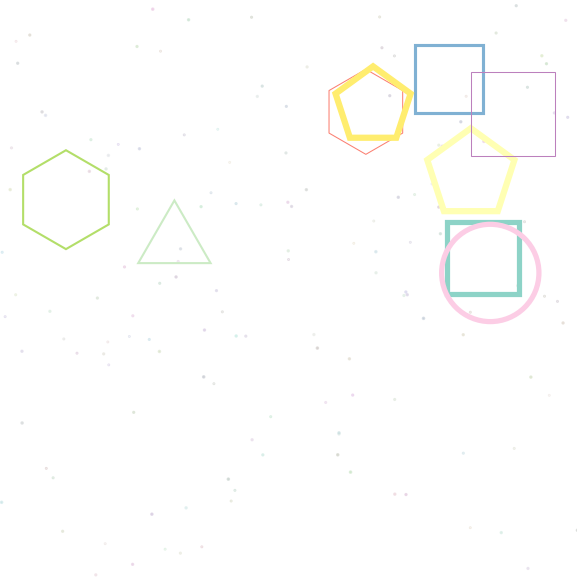[{"shape": "square", "thickness": 2.5, "radius": 0.31, "center": [0.836, 0.553]}, {"shape": "pentagon", "thickness": 3, "radius": 0.4, "center": [0.815, 0.698]}, {"shape": "hexagon", "thickness": 0.5, "radius": 0.37, "center": [0.634, 0.806]}, {"shape": "square", "thickness": 1.5, "radius": 0.3, "center": [0.778, 0.863]}, {"shape": "hexagon", "thickness": 1, "radius": 0.43, "center": [0.114, 0.653]}, {"shape": "circle", "thickness": 2.5, "radius": 0.42, "center": [0.849, 0.526]}, {"shape": "square", "thickness": 0.5, "radius": 0.37, "center": [0.889, 0.802]}, {"shape": "triangle", "thickness": 1, "radius": 0.36, "center": [0.302, 0.58]}, {"shape": "pentagon", "thickness": 3, "radius": 0.34, "center": [0.646, 0.816]}]